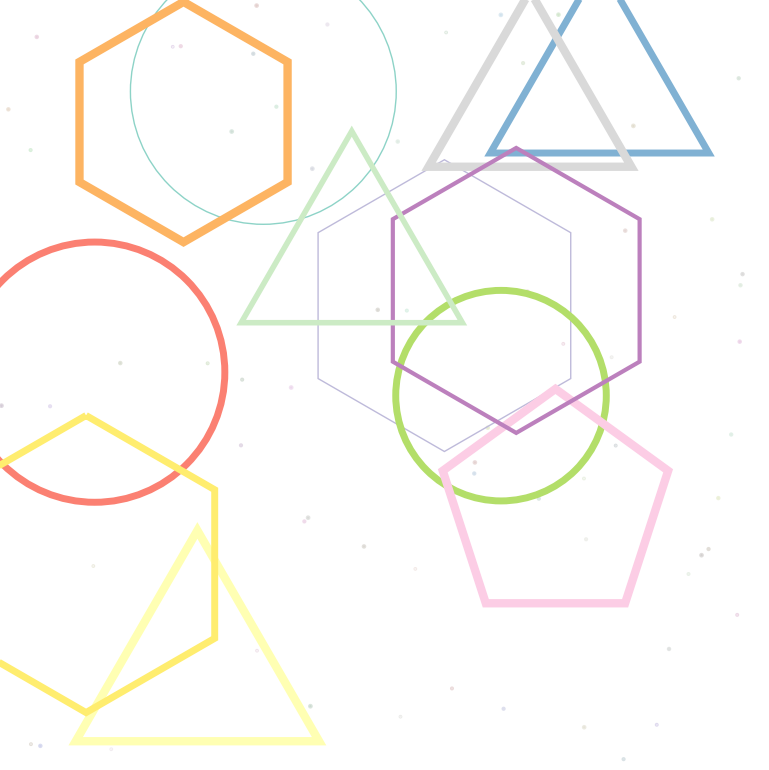[{"shape": "circle", "thickness": 0.5, "radius": 0.86, "center": [0.342, 0.881]}, {"shape": "triangle", "thickness": 3, "radius": 0.91, "center": [0.256, 0.129]}, {"shape": "hexagon", "thickness": 0.5, "radius": 0.95, "center": [0.577, 0.603]}, {"shape": "circle", "thickness": 2.5, "radius": 0.84, "center": [0.123, 0.517]}, {"shape": "triangle", "thickness": 2.5, "radius": 0.82, "center": [0.779, 0.883]}, {"shape": "hexagon", "thickness": 3, "radius": 0.78, "center": [0.238, 0.842]}, {"shape": "circle", "thickness": 2.5, "radius": 0.68, "center": [0.651, 0.486]}, {"shape": "pentagon", "thickness": 3, "radius": 0.77, "center": [0.721, 0.341]}, {"shape": "triangle", "thickness": 3, "radius": 0.76, "center": [0.688, 0.859]}, {"shape": "hexagon", "thickness": 1.5, "radius": 0.93, "center": [0.67, 0.623]}, {"shape": "triangle", "thickness": 2, "radius": 0.83, "center": [0.457, 0.664]}, {"shape": "hexagon", "thickness": 2.5, "radius": 0.96, "center": [0.112, 0.268]}]